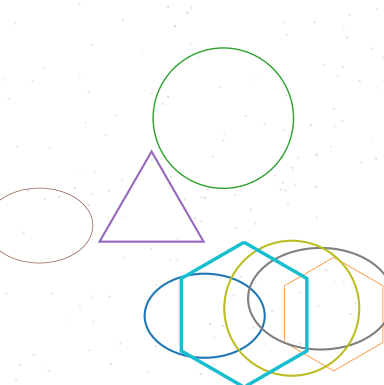[{"shape": "oval", "thickness": 1.5, "radius": 0.78, "center": [0.532, 0.18]}, {"shape": "hexagon", "thickness": 0.5, "radius": 0.74, "center": [0.867, 0.184]}, {"shape": "circle", "thickness": 1, "radius": 0.91, "center": [0.58, 0.693]}, {"shape": "triangle", "thickness": 1.5, "radius": 0.78, "center": [0.394, 0.45]}, {"shape": "oval", "thickness": 0.5, "radius": 0.7, "center": [0.102, 0.414]}, {"shape": "oval", "thickness": 1.5, "radius": 0.94, "center": [0.833, 0.224]}, {"shape": "circle", "thickness": 1.5, "radius": 0.88, "center": [0.758, 0.199]}, {"shape": "hexagon", "thickness": 2.5, "radius": 0.94, "center": [0.634, 0.183]}]